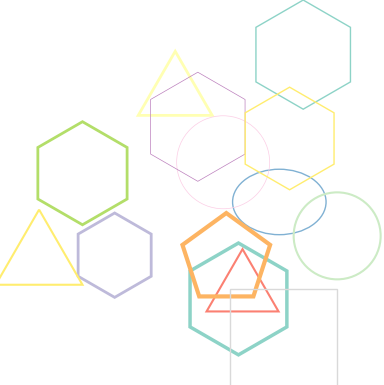[{"shape": "hexagon", "thickness": 2.5, "radius": 0.73, "center": [0.619, 0.224]}, {"shape": "hexagon", "thickness": 1, "radius": 0.71, "center": [0.788, 0.858]}, {"shape": "triangle", "thickness": 2, "radius": 0.55, "center": [0.455, 0.756]}, {"shape": "hexagon", "thickness": 2, "radius": 0.55, "center": [0.298, 0.337]}, {"shape": "triangle", "thickness": 1.5, "radius": 0.54, "center": [0.63, 0.245]}, {"shape": "oval", "thickness": 1, "radius": 0.61, "center": [0.726, 0.475]}, {"shape": "pentagon", "thickness": 3, "radius": 0.6, "center": [0.588, 0.327]}, {"shape": "hexagon", "thickness": 2, "radius": 0.67, "center": [0.214, 0.55]}, {"shape": "circle", "thickness": 0.5, "radius": 0.6, "center": [0.58, 0.579]}, {"shape": "square", "thickness": 1, "radius": 0.7, "center": [0.736, 0.11]}, {"shape": "hexagon", "thickness": 0.5, "radius": 0.71, "center": [0.514, 0.671]}, {"shape": "circle", "thickness": 1.5, "radius": 0.56, "center": [0.876, 0.387]}, {"shape": "hexagon", "thickness": 1, "radius": 0.67, "center": [0.752, 0.64]}, {"shape": "triangle", "thickness": 1.5, "radius": 0.65, "center": [0.102, 0.325]}]